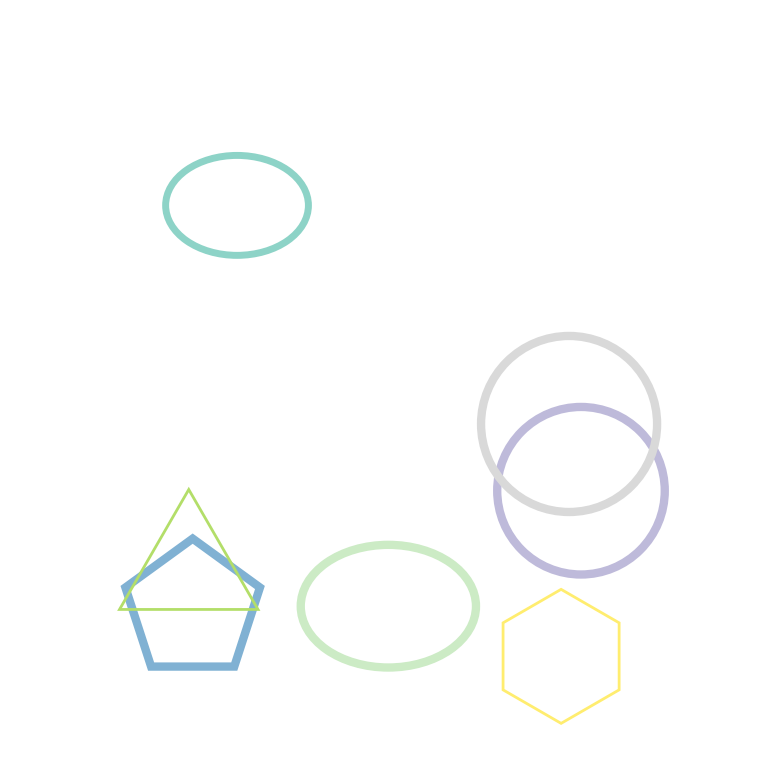[{"shape": "oval", "thickness": 2.5, "radius": 0.46, "center": [0.308, 0.733]}, {"shape": "circle", "thickness": 3, "radius": 0.54, "center": [0.755, 0.363]}, {"shape": "pentagon", "thickness": 3, "radius": 0.46, "center": [0.25, 0.209]}, {"shape": "triangle", "thickness": 1, "radius": 0.52, "center": [0.245, 0.26]}, {"shape": "circle", "thickness": 3, "radius": 0.57, "center": [0.739, 0.449]}, {"shape": "oval", "thickness": 3, "radius": 0.57, "center": [0.504, 0.213]}, {"shape": "hexagon", "thickness": 1, "radius": 0.44, "center": [0.729, 0.148]}]